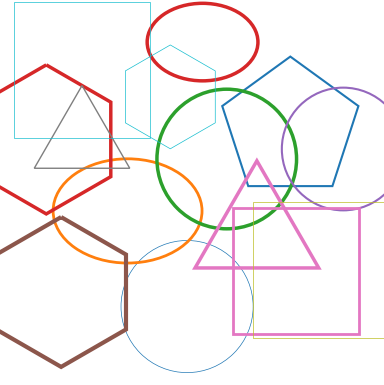[{"shape": "pentagon", "thickness": 1.5, "radius": 0.93, "center": [0.754, 0.667]}, {"shape": "circle", "thickness": 0.5, "radius": 0.86, "center": [0.486, 0.204]}, {"shape": "oval", "thickness": 2, "radius": 0.97, "center": [0.331, 0.452]}, {"shape": "circle", "thickness": 2.5, "radius": 0.91, "center": [0.589, 0.587]}, {"shape": "oval", "thickness": 2.5, "radius": 0.72, "center": [0.526, 0.891]}, {"shape": "hexagon", "thickness": 2.5, "radius": 0.97, "center": [0.12, 0.638]}, {"shape": "circle", "thickness": 1.5, "radius": 0.8, "center": [0.891, 0.613]}, {"shape": "hexagon", "thickness": 3, "radius": 0.97, "center": [0.159, 0.242]}, {"shape": "square", "thickness": 2, "radius": 0.82, "center": [0.769, 0.297]}, {"shape": "triangle", "thickness": 2.5, "radius": 0.93, "center": [0.667, 0.397]}, {"shape": "triangle", "thickness": 1, "radius": 0.72, "center": [0.213, 0.635]}, {"shape": "square", "thickness": 0.5, "radius": 0.88, "center": [0.832, 0.299]}, {"shape": "hexagon", "thickness": 0.5, "radius": 0.67, "center": [0.442, 0.748]}, {"shape": "square", "thickness": 0.5, "radius": 0.88, "center": [0.214, 0.817]}]